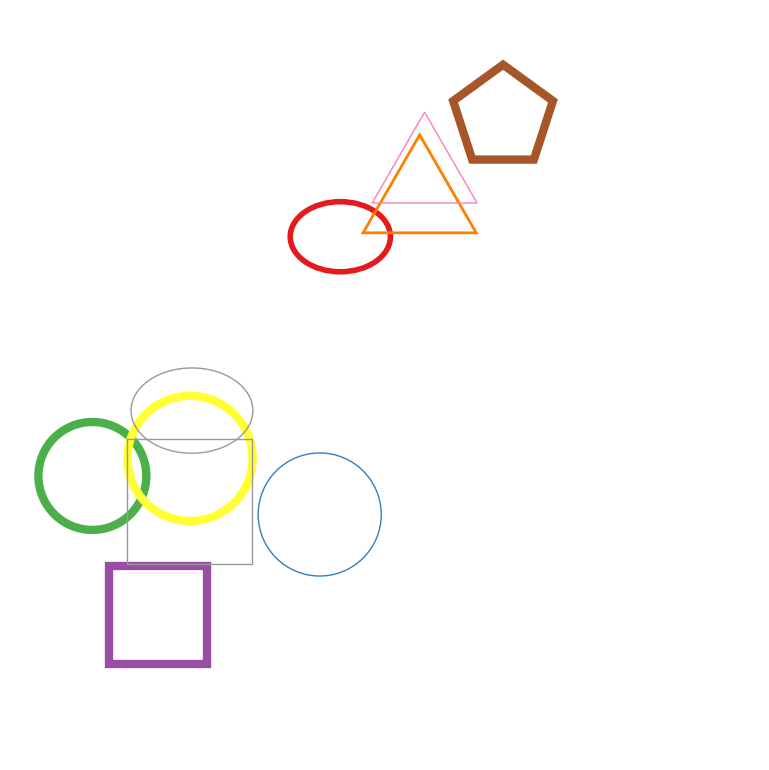[{"shape": "oval", "thickness": 2, "radius": 0.33, "center": [0.442, 0.693]}, {"shape": "circle", "thickness": 0.5, "radius": 0.4, "center": [0.415, 0.332]}, {"shape": "circle", "thickness": 3, "radius": 0.35, "center": [0.12, 0.382]}, {"shape": "square", "thickness": 3, "radius": 0.32, "center": [0.205, 0.201]}, {"shape": "triangle", "thickness": 1, "radius": 0.42, "center": [0.545, 0.74]}, {"shape": "circle", "thickness": 3, "radius": 0.41, "center": [0.247, 0.405]}, {"shape": "pentagon", "thickness": 3, "radius": 0.34, "center": [0.653, 0.848]}, {"shape": "triangle", "thickness": 0.5, "radius": 0.39, "center": [0.551, 0.776]}, {"shape": "square", "thickness": 0.5, "radius": 0.4, "center": [0.246, 0.349]}, {"shape": "oval", "thickness": 0.5, "radius": 0.4, "center": [0.249, 0.467]}]